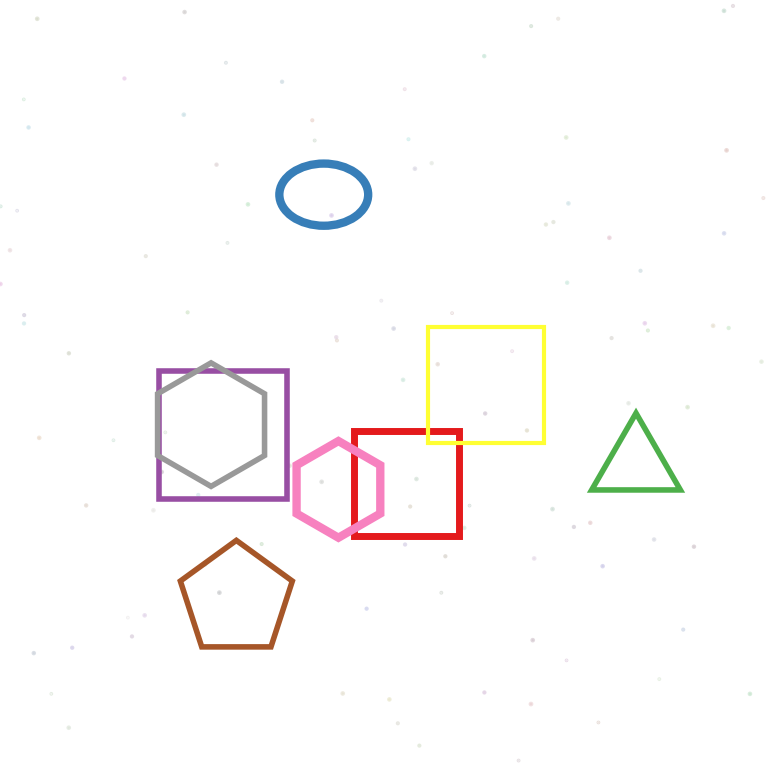[{"shape": "square", "thickness": 2.5, "radius": 0.34, "center": [0.528, 0.372]}, {"shape": "oval", "thickness": 3, "radius": 0.29, "center": [0.42, 0.747]}, {"shape": "triangle", "thickness": 2, "radius": 0.33, "center": [0.826, 0.397]}, {"shape": "square", "thickness": 2, "radius": 0.42, "center": [0.289, 0.435]}, {"shape": "square", "thickness": 1.5, "radius": 0.38, "center": [0.631, 0.5]}, {"shape": "pentagon", "thickness": 2, "radius": 0.38, "center": [0.307, 0.222]}, {"shape": "hexagon", "thickness": 3, "radius": 0.31, "center": [0.44, 0.364]}, {"shape": "hexagon", "thickness": 2, "radius": 0.4, "center": [0.274, 0.449]}]